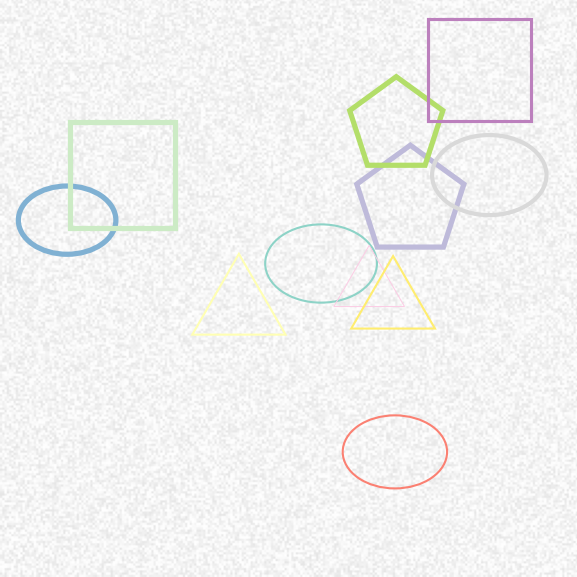[{"shape": "oval", "thickness": 1, "radius": 0.48, "center": [0.556, 0.543]}, {"shape": "triangle", "thickness": 1, "radius": 0.47, "center": [0.414, 0.466]}, {"shape": "pentagon", "thickness": 2.5, "radius": 0.49, "center": [0.711, 0.65]}, {"shape": "oval", "thickness": 1, "radius": 0.45, "center": [0.684, 0.217]}, {"shape": "oval", "thickness": 2.5, "radius": 0.42, "center": [0.116, 0.618]}, {"shape": "pentagon", "thickness": 2.5, "radius": 0.42, "center": [0.686, 0.782]}, {"shape": "triangle", "thickness": 0.5, "radius": 0.35, "center": [0.639, 0.504]}, {"shape": "oval", "thickness": 2, "radius": 0.5, "center": [0.847, 0.696]}, {"shape": "square", "thickness": 1.5, "radius": 0.44, "center": [0.83, 0.878]}, {"shape": "square", "thickness": 2.5, "radius": 0.46, "center": [0.212, 0.697]}, {"shape": "triangle", "thickness": 1, "radius": 0.42, "center": [0.681, 0.472]}]